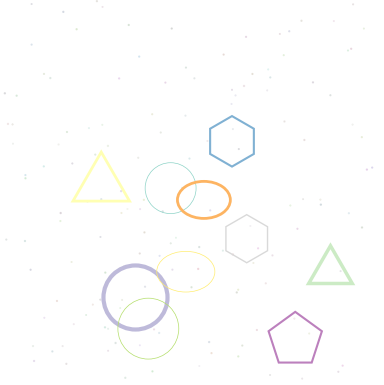[{"shape": "circle", "thickness": 0.5, "radius": 0.33, "center": [0.443, 0.511]}, {"shape": "triangle", "thickness": 2, "radius": 0.42, "center": [0.263, 0.52]}, {"shape": "circle", "thickness": 3, "radius": 0.42, "center": [0.352, 0.227]}, {"shape": "hexagon", "thickness": 1.5, "radius": 0.33, "center": [0.603, 0.633]}, {"shape": "oval", "thickness": 2, "radius": 0.34, "center": [0.53, 0.481]}, {"shape": "circle", "thickness": 0.5, "radius": 0.4, "center": [0.385, 0.146]}, {"shape": "hexagon", "thickness": 1, "radius": 0.31, "center": [0.641, 0.38]}, {"shape": "pentagon", "thickness": 1.5, "radius": 0.36, "center": [0.767, 0.117]}, {"shape": "triangle", "thickness": 2.5, "radius": 0.33, "center": [0.858, 0.296]}, {"shape": "oval", "thickness": 0.5, "radius": 0.38, "center": [0.483, 0.294]}]